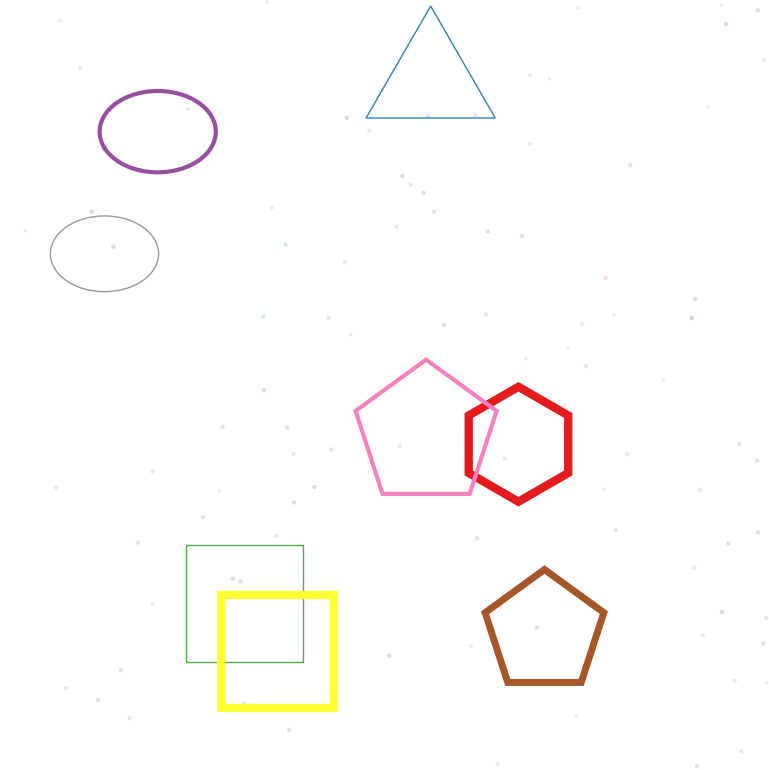[{"shape": "hexagon", "thickness": 3, "radius": 0.37, "center": [0.673, 0.423]}, {"shape": "triangle", "thickness": 0.5, "radius": 0.48, "center": [0.559, 0.895]}, {"shape": "square", "thickness": 0.5, "radius": 0.38, "center": [0.317, 0.216]}, {"shape": "oval", "thickness": 1.5, "radius": 0.38, "center": [0.205, 0.829]}, {"shape": "square", "thickness": 3, "radius": 0.37, "center": [0.36, 0.154]}, {"shape": "pentagon", "thickness": 2.5, "radius": 0.41, "center": [0.707, 0.179]}, {"shape": "pentagon", "thickness": 1.5, "radius": 0.48, "center": [0.553, 0.437]}, {"shape": "oval", "thickness": 0.5, "radius": 0.35, "center": [0.136, 0.67]}]